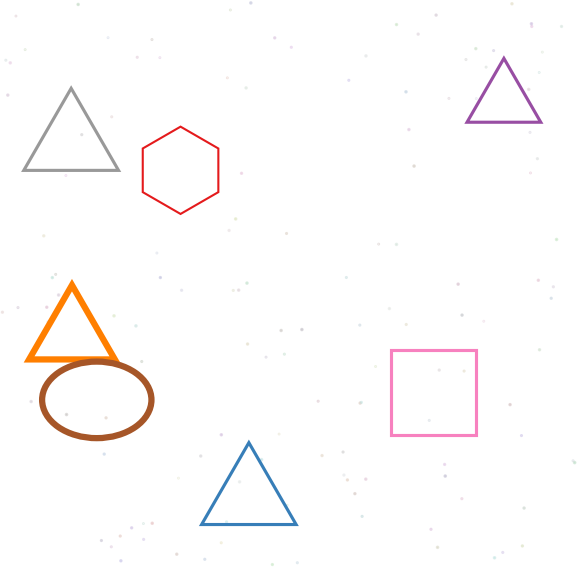[{"shape": "hexagon", "thickness": 1, "radius": 0.38, "center": [0.313, 0.704]}, {"shape": "triangle", "thickness": 1.5, "radius": 0.47, "center": [0.431, 0.138]}, {"shape": "triangle", "thickness": 1.5, "radius": 0.37, "center": [0.873, 0.824]}, {"shape": "triangle", "thickness": 3, "radius": 0.43, "center": [0.125, 0.42]}, {"shape": "oval", "thickness": 3, "radius": 0.47, "center": [0.168, 0.307]}, {"shape": "square", "thickness": 1.5, "radius": 0.37, "center": [0.751, 0.32]}, {"shape": "triangle", "thickness": 1.5, "radius": 0.47, "center": [0.123, 0.751]}]